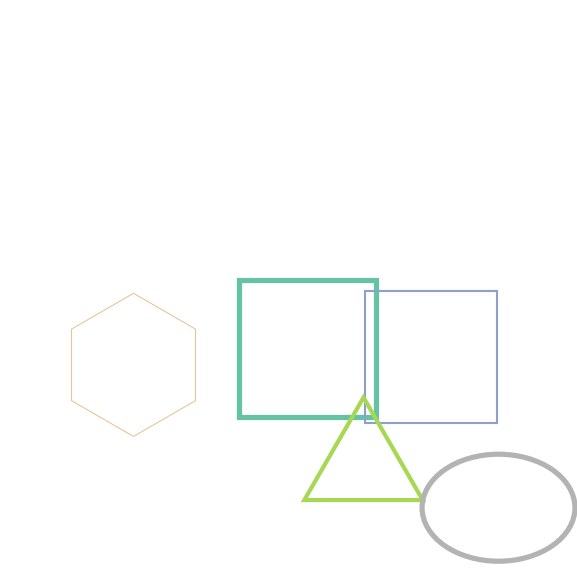[{"shape": "square", "thickness": 2.5, "radius": 0.59, "center": [0.532, 0.396]}, {"shape": "square", "thickness": 1, "radius": 0.57, "center": [0.747, 0.381]}, {"shape": "triangle", "thickness": 2, "radius": 0.59, "center": [0.629, 0.192]}, {"shape": "hexagon", "thickness": 0.5, "radius": 0.62, "center": [0.231, 0.367]}, {"shape": "oval", "thickness": 2.5, "radius": 0.66, "center": [0.863, 0.12]}]